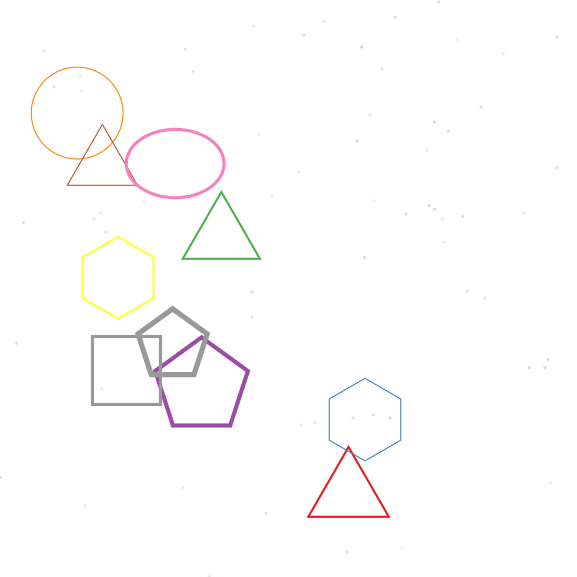[{"shape": "triangle", "thickness": 1, "radius": 0.4, "center": [0.604, 0.144]}, {"shape": "hexagon", "thickness": 0.5, "radius": 0.36, "center": [0.632, 0.273]}, {"shape": "triangle", "thickness": 1, "radius": 0.39, "center": [0.383, 0.59]}, {"shape": "pentagon", "thickness": 2, "radius": 0.42, "center": [0.349, 0.331]}, {"shape": "circle", "thickness": 0.5, "radius": 0.4, "center": [0.134, 0.803]}, {"shape": "hexagon", "thickness": 1, "radius": 0.35, "center": [0.204, 0.518]}, {"shape": "triangle", "thickness": 0.5, "radius": 0.35, "center": [0.177, 0.713]}, {"shape": "oval", "thickness": 1.5, "radius": 0.42, "center": [0.303, 0.716]}, {"shape": "square", "thickness": 1.5, "radius": 0.29, "center": [0.219, 0.359]}, {"shape": "pentagon", "thickness": 2.5, "radius": 0.31, "center": [0.299, 0.401]}]